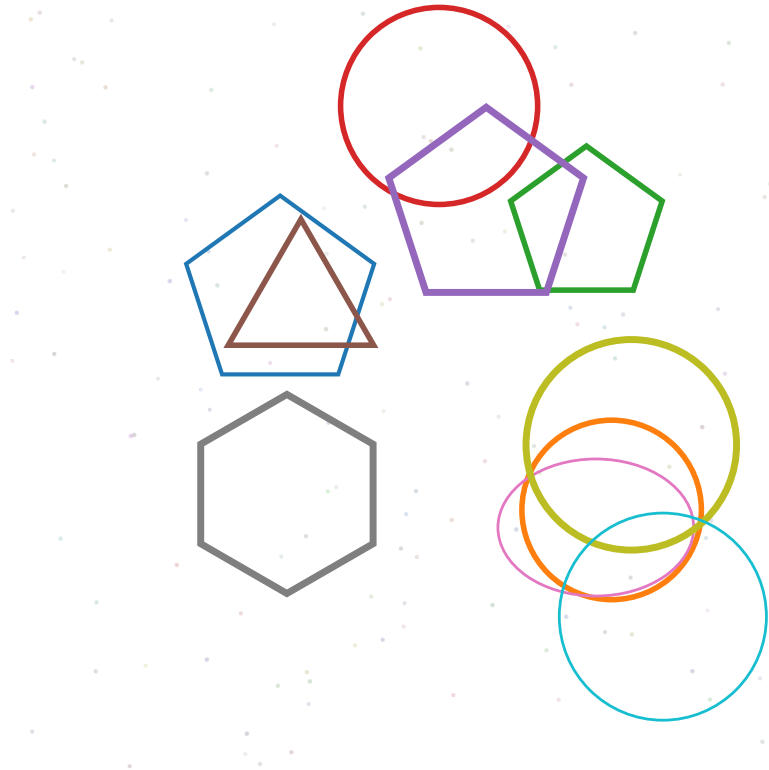[{"shape": "pentagon", "thickness": 1.5, "radius": 0.64, "center": [0.364, 0.618]}, {"shape": "circle", "thickness": 2, "radius": 0.58, "center": [0.794, 0.338]}, {"shape": "pentagon", "thickness": 2, "radius": 0.52, "center": [0.762, 0.707]}, {"shape": "circle", "thickness": 2, "radius": 0.64, "center": [0.57, 0.862]}, {"shape": "pentagon", "thickness": 2.5, "radius": 0.66, "center": [0.631, 0.728]}, {"shape": "triangle", "thickness": 2, "radius": 0.55, "center": [0.391, 0.606]}, {"shape": "oval", "thickness": 1, "radius": 0.64, "center": [0.774, 0.315]}, {"shape": "hexagon", "thickness": 2.5, "radius": 0.65, "center": [0.373, 0.358]}, {"shape": "circle", "thickness": 2.5, "radius": 0.68, "center": [0.82, 0.422]}, {"shape": "circle", "thickness": 1, "radius": 0.67, "center": [0.861, 0.199]}]